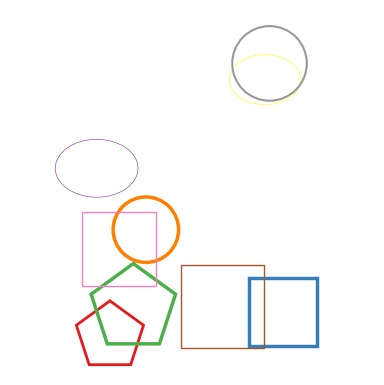[{"shape": "pentagon", "thickness": 2, "radius": 0.46, "center": [0.286, 0.127]}, {"shape": "square", "thickness": 2.5, "radius": 0.45, "center": [0.735, 0.19]}, {"shape": "pentagon", "thickness": 2.5, "radius": 0.58, "center": [0.346, 0.2]}, {"shape": "oval", "thickness": 0.5, "radius": 0.54, "center": [0.251, 0.563]}, {"shape": "circle", "thickness": 2.5, "radius": 0.42, "center": [0.379, 0.403]}, {"shape": "oval", "thickness": 0.5, "radius": 0.46, "center": [0.688, 0.793]}, {"shape": "square", "thickness": 1, "radius": 0.54, "center": [0.578, 0.205]}, {"shape": "square", "thickness": 1, "radius": 0.48, "center": [0.309, 0.352]}, {"shape": "circle", "thickness": 1.5, "radius": 0.48, "center": [0.7, 0.835]}]